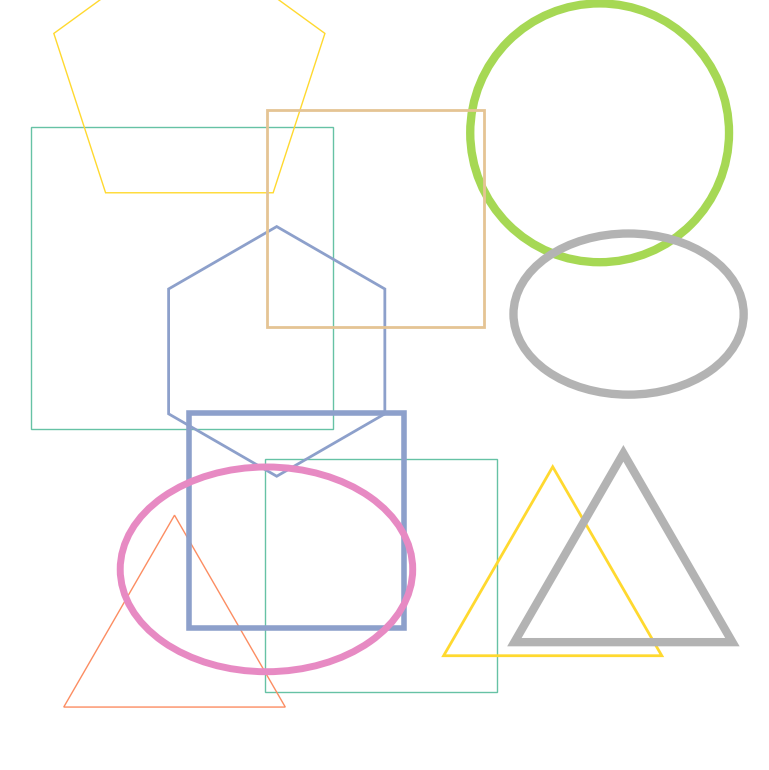[{"shape": "square", "thickness": 0.5, "radius": 0.76, "center": [0.495, 0.253]}, {"shape": "square", "thickness": 0.5, "radius": 0.98, "center": [0.237, 0.639]}, {"shape": "triangle", "thickness": 0.5, "radius": 0.83, "center": [0.227, 0.165]}, {"shape": "hexagon", "thickness": 1, "radius": 0.81, "center": [0.359, 0.544]}, {"shape": "square", "thickness": 2, "radius": 0.7, "center": [0.385, 0.323]}, {"shape": "oval", "thickness": 2.5, "radius": 0.95, "center": [0.346, 0.261]}, {"shape": "circle", "thickness": 3, "radius": 0.84, "center": [0.779, 0.828]}, {"shape": "triangle", "thickness": 1, "radius": 0.82, "center": [0.718, 0.23]}, {"shape": "pentagon", "thickness": 0.5, "radius": 0.93, "center": [0.246, 0.899]}, {"shape": "square", "thickness": 1, "radius": 0.7, "center": [0.487, 0.717]}, {"shape": "oval", "thickness": 3, "radius": 0.75, "center": [0.816, 0.592]}, {"shape": "triangle", "thickness": 3, "radius": 0.82, "center": [0.81, 0.248]}]